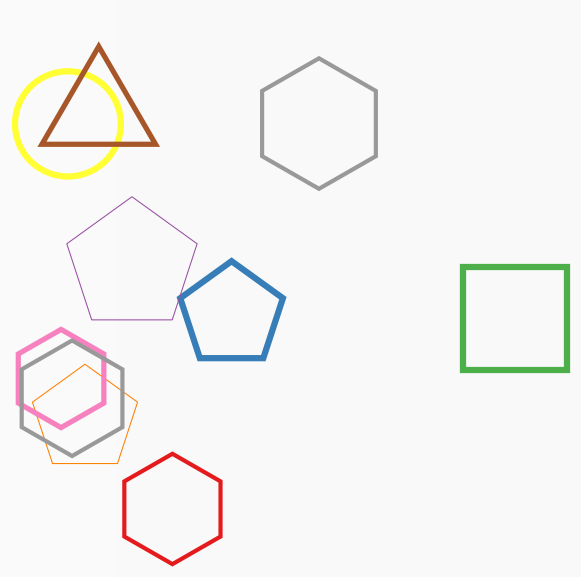[{"shape": "hexagon", "thickness": 2, "radius": 0.48, "center": [0.297, 0.118]}, {"shape": "pentagon", "thickness": 3, "radius": 0.46, "center": [0.398, 0.454]}, {"shape": "square", "thickness": 3, "radius": 0.45, "center": [0.886, 0.448]}, {"shape": "pentagon", "thickness": 0.5, "radius": 0.59, "center": [0.227, 0.541]}, {"shape": "pentagon", "thickness": 0.5, "radius": 0.48, "center": [0.146, 0.273]}, {"shape": "circle", "thickness": 3, "radius": 0.46, "center": [0.117, 0.785]}, {"shape": "triangle", "thickness": 2.5, "radius": 0.56, "center": [0.17, 0.806]}, {"shape": "hexagon", "thickness": 2.5, "radius": 0.43, "center": [0.105, 0.344]}, {"shape": "hexagon", "thickness": 2, "radius": 0.5, "center": [0.124, 0.31]}, {"shape": "hexagon", "thickness": 2, "radius": 0.56, "center": [0.549, 0.785]}]